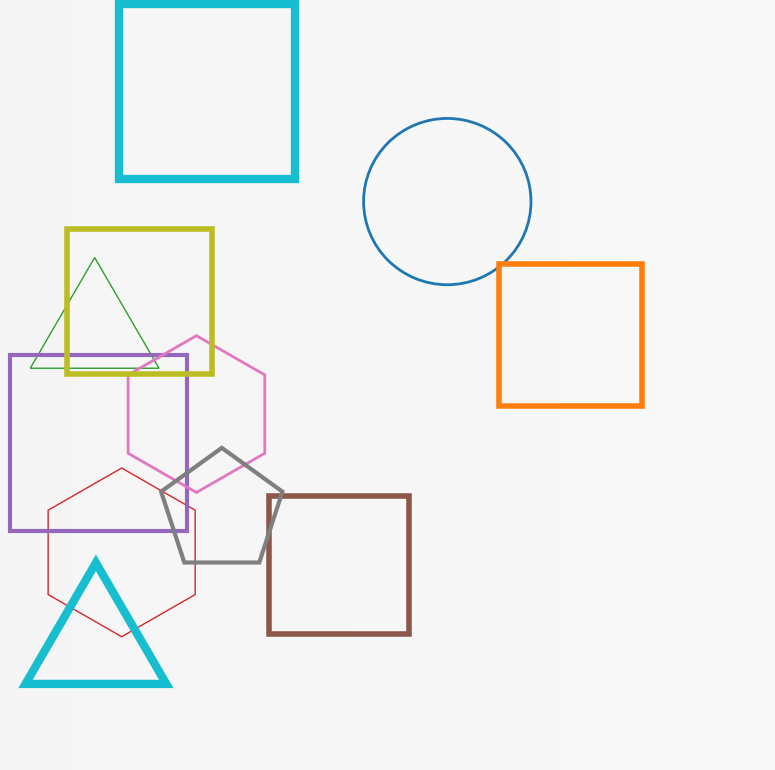[{"shape": "circle", "thickness": 1, "radius": 0.54, "center": [0.577, 0.738]}, {"shape": "square", "thickness": 2, "radius": 0.46, "center": [0.736, 0.565]}, {"shape": "triangle", "thickness": 0.5, "radius": 0.48, "center": [0.122, 0.57]}, {"shape": "hexagon", "thickness": 0.5, "radius": 0.55, "center": [0.157, 0.283]}, {"shape": "square", "thickness": 1.5, "radius": 0.57, "center": [0.127, 0.425]}, {"shape": "square", "thickness": 2, "radius": 0.45, "center": [0.437, 0.267]}, {"shape": "hexagon", "thickness": 1, "radius": 0.51, "center": [0.253, 0.462]}, {"shape": "pentagon", "thickness": 1.5, "radius": 0.41, "center": [0.286, 0.336]}, {"shape": "square", "thickness": 2, "radius": 0.47, "center": [0.18, 0.608]}, {"shape": "triangle", "thickness": 3, "radius": 0.52, "center": [0.124, 0.164]}, {"shape": "square", "thickness": 3, "radius": 0.57, "center": [0.267, 0.882]}]